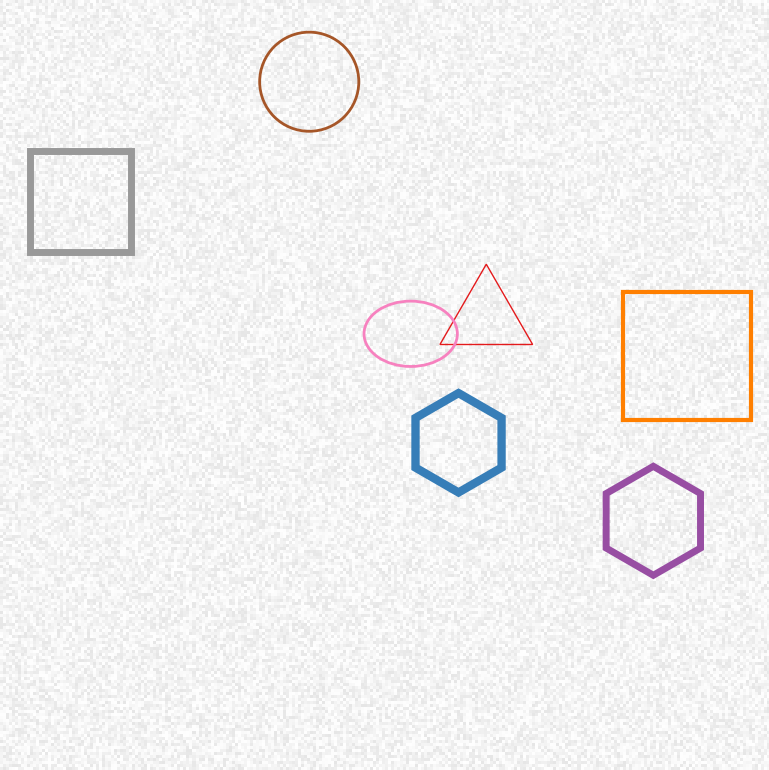[{"shape": "triangle", "thickness": 0.5, "radius": 0.35, "center": [0.632, 0.587]}, {"shape": "hexagon", "thickness": 3, "radius": 0.32, "center": [0.595, 0.425]}, {"shape": "hexagon", "thickness": 2.5, "radius": 0.35, "center": [0.848, 0.324]}, {"shape": "square", "thickness": 1.5, "radius": 0.42, "center": [0.892, 0.538]}, {"shape": "circle", "thickness": 1, "radius": 0.32, "center": [0.402, 0.894]}, {"shape": "oval", "thickness": 1, "radius": 0.3, "center": [0.533, 0.566]}, {"shape": "square", "thickness": 2.5, "radius": 0.33, "center": [0.105, 0.738]}]